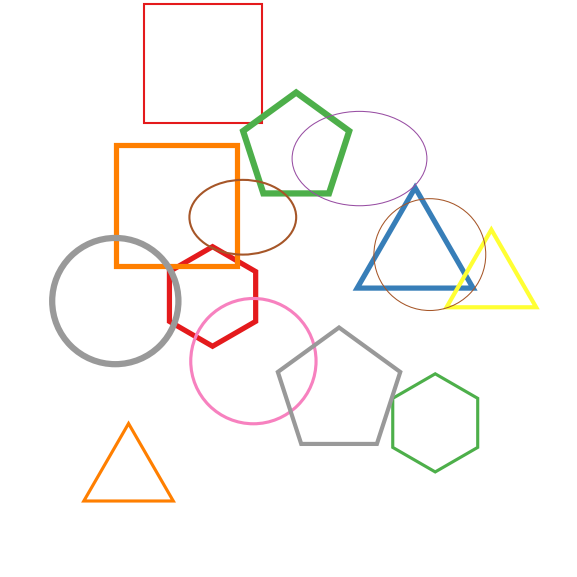[{"shape": "square", "thickness": 1, "radius": 0.51, "center": [0.351, 0.889]}, {"shape": "hexagon", "thickness": 2.5, "radius": 0.43, "center": [0.368, 0.486]}, {"shape": "triangle", "thickness": 2.5, "radius": 0.58, "center": [0.719, 0.558]}, {"shape": "pentagon", "thickness": 3, "radius": 0.48, "center": [0.513, 0.742]}, {"shape": "hexagon", "thickness": 1.5, "radius": 0.42, "center": [0.754, 0.267]}, {"shape": "oval", "thickness": 0.5, "radius": 0.58, "center": [0.623, 0.725]}, {"shape": "triangle", "thickness": 1.5, "radius": 0.45, "center": [0.223, 0.176]}, {"shape": "square", "thickness": 2.5, "radius": 0.52, "center": [0.306, 0.644]}, {"shape": "triangle", "thickness": 2, "radius": 0.45, "center": [0.851, 0.512]}, {"shape": "circle", "thickness": 0.5, "radius": 0.48, "center": [0.744, 0.558]}, {"shape": "oval", "thickness": 1, "radius": 0.46, "center": [0.42, 0.623]}, {"shape": "circle", "thickness": 1.5, "radius": 0.54, "center": [0.439, 0.374]}, {"shape": "pentagon", "thickness": 2, "radius": 0.56, "center": [0.587, 0.321]}, {"shape": "circle", "thickness": 3, "radius": 0.55, "center": [0.2, 0.478]}]